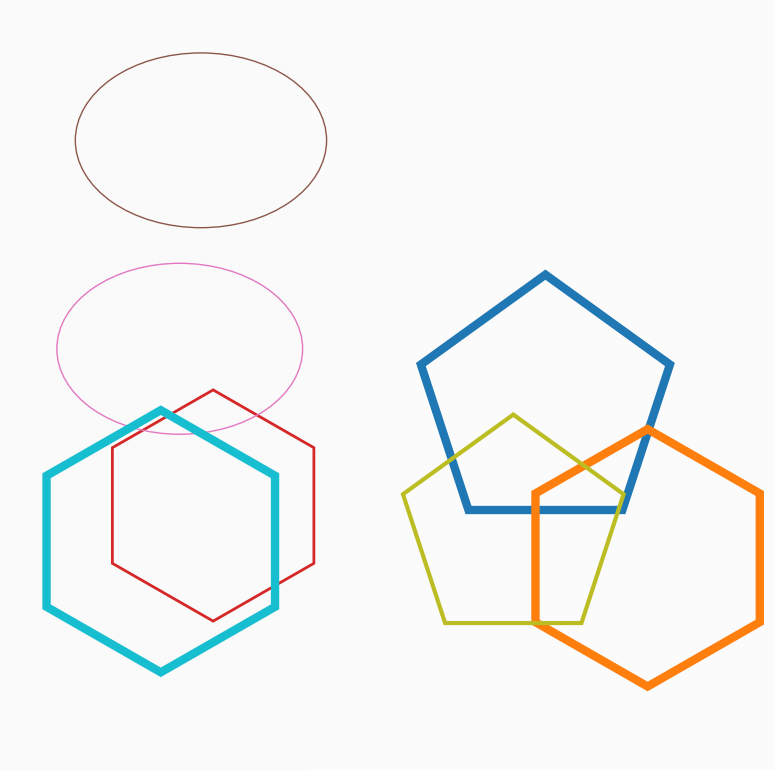[{"shape": "pentagon", "thickness": 3, "radius": 0.84, "center": [0.704, 0.474]}, {"shape": "hexagon", "thickness": 3, "radius": 0.84, "center": [0.836, 0.276]}, {"shape": "hexagon", "thickness": 1, "radius": 0.75, "center": [0.275, 0.343]}, {"shape": "oval", "thickness": 0.5, "radius": 0.81, "center": [0.259, 0.818]}, {"shape": "oval", "thickness": 0.5, "radius": 0.79, "center": [0.232, 0.547]}, {"shape": "pentagon", "thickness": 1.5, "radius": 0.75, "center": [0.662, 0.312]}, {"shape": "hexagon", "thickness": 3, "radius": 0.85, "center": [0.207, 0.297]}]